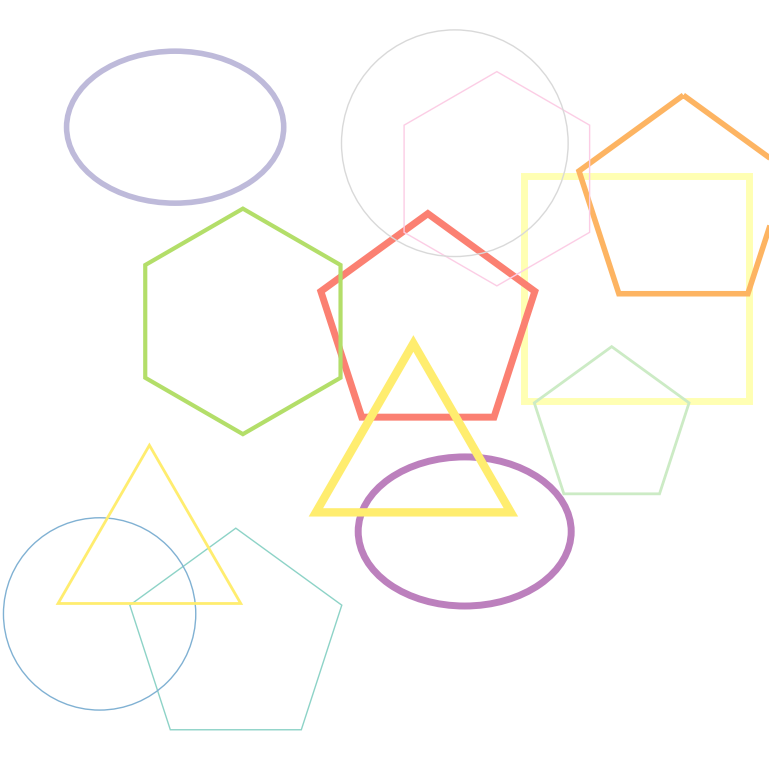[{"shape": "pentagon", "thickness": 0.5, "radius": 0.72, "center": [0.306, 0.169]}, {"shape": "square", "thickness": 2.5, "radius": 0.73, "center": [0.826, 0.625]}, {"shape": "oval", "thickness": 2, "radius": 0.7, "center": [0.227, 0.835]}, {"shape": "pentagon", "thickness": 2.5, "radius": 0.73, "center": [0.556, 0.576]}, {"shape": "circle", "thickness": 0.5, "radius": 0.62, "center": [0.129, 0.203]}, {"shape": "pentagon", "thickness": 2, "radius": 0.71, "center": [0.887, 0.734]}, {"shape": "hexagon", "thickness": 1.5, "radius": 0.73, "center": [0.315, 0.583]}, {"shape": "hexagon", "thickness": 0.5, "radius": 0.7, "center": [0.645, 0.768]}, {"shape": "circle", "thickness": 0.5, "radius": 0.74, "center": [0.591, 0.814]}, {"shape": "oval", "thickness": 2.5, "radius": 0.69, "center": [0.604, 0.31]}, {"shape": "pentagon", "thickness": 1, "radius": 0.53, "center": [0.794, 0.444]}, {"shape": "triangle", "thickness": 3, "radius": 0.73, "center": [0.537, 0.408]}, {"shape": "triangle", "thickness": 1, "radius": 0.68, "center": [0.194, 0.285]}]